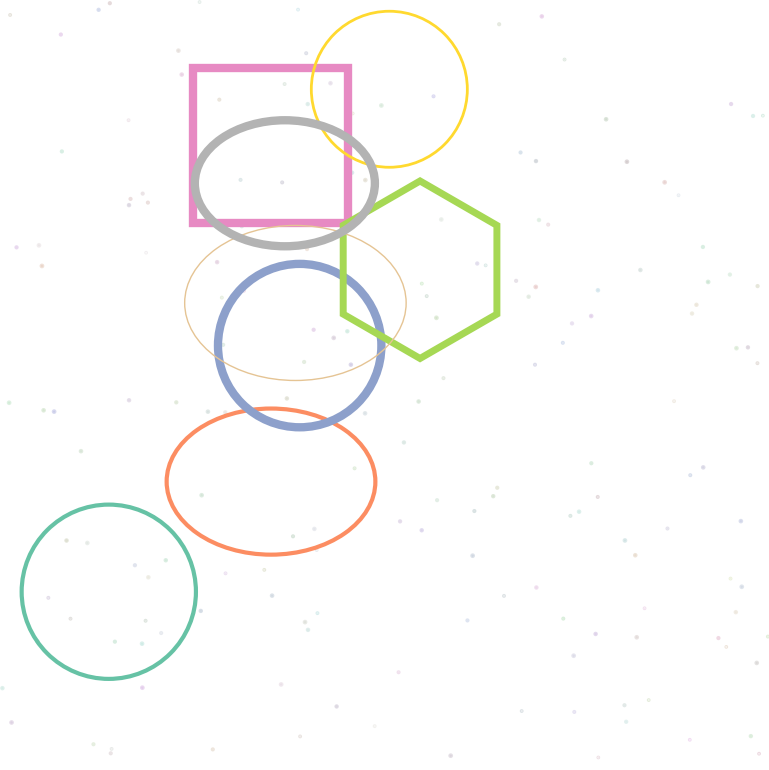[{"shape": "circle", "thickness": 1.5, "radius": 0.57, "center": [0.141, 0.231]}, {"shape": "oval", "thickness": 1.5, "radius": 0.68, "center": [0.352, 0.375]}, {"shape": "circle", "thickness": 3, "radius": 0.53, "center": [0.389, 0.551]}, {"shape": "square", "thickness": 3, "radius": 0.5, "center": [0.352, 0.811]}, {"shape": "hexagon", "thickness": 2.5, "radius": 0.58, "center": [0.546, 0.65]}, {"shape": "circle", "thickness": 1, "radius": 0.51, "center": [0.506, 0.884]}, {"shape": "oval", "thickness": 0.5, "radius": 0.72, "center": [0.384, 0.607]}, {"shape": "oval", "thickness": 3, "radius": 0.58, "center": [0.37, 0.762]}]